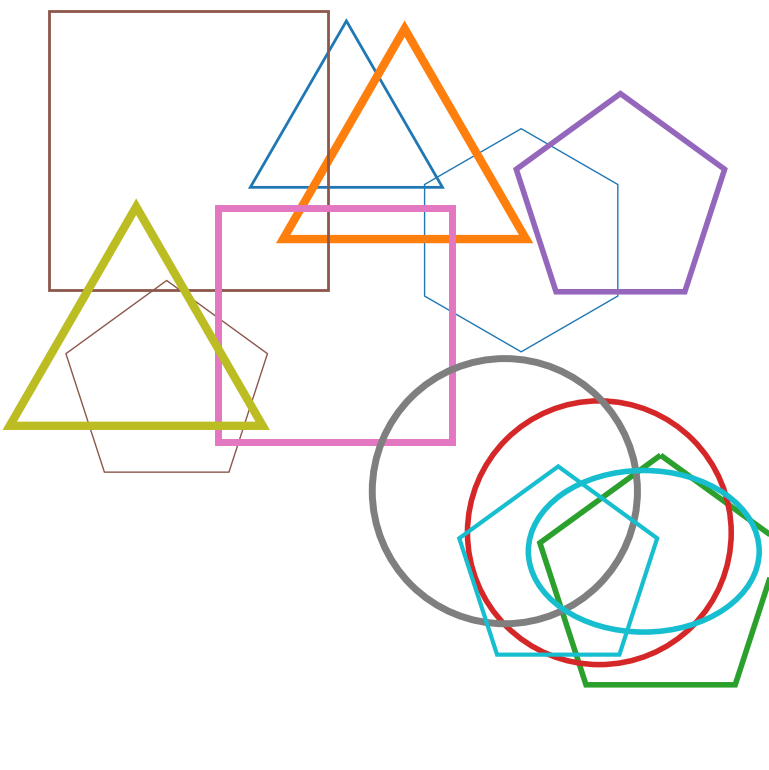[{"shape": "hexagon", "thickness": 0.5, "radius": 0.72, "center": [0.677, 0.688]}, {"shape": "triangle", "thickness": 1, "radius": 0.72, "center": [0.45, 0.829]}, {"shape": "triangle", "thickness": 3, "radius": 0.91, "center": [0.525, 0.781]}, {"shape": "pentagon", "thickness": 2, "radius": 0.82, "center": [0.858, 0.244]}, {"shape": "circle", "thickness": 2, "radius": 0.86, "center": [0.778, 0.308]}, {"shape": "pentagon", "thickness": 2, "radius": 0.71, "center": [0.806, 0.736]}, {"shape": "pentagon", "thickness": 0.5, "radius": 0.69, "center": [0.216, 0.498]}, {"shape": "square", "thickness": 1, "radius": 0.91, "center": [0.245, 0.805]}, {"shape": "square", "thickness": 2.5, "radius": 0.76, "center": [0.435, 0.578]}, {"shape": "circle", "thickness": 2.5, "radius": 0.86, "center": [0.656, 0.362]}, {"shape": "triangle", "thickness": 3, "radius": 0.95, "center": [0.177, 0.542]}, {"shape": "oval", "thickness": 2, "radius": 0.75, "center": [0.836, 0.284]}, {"shape": "pentagon", "thickness": 1.5, "radius": 0.68, "center": [0.725, 0.259]}]